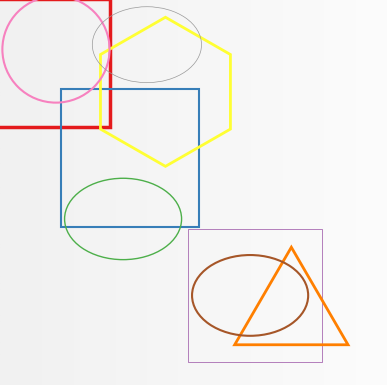[{"shape": "square", "thickness": 2.5, "radius": 0.83, "center": [0.119, 0.836]}, {"shape": "square", "thickness": 1.5, "radius": 0.89, "center": [0.335, 0.589]}, {"shape": "oval", "thickness": 1, "radius": 0.75, "center": [0.318, 0.431]}, {"shape": "square", "thickness": 0.5, "radius": 0.86, "center": [0.659, 0.232]}, {"shape": "triangle", "thickness": 2, "radius": 0.84, "center": [0.752, 0.189]}, {"shape": "hexagon", "thickness": 2, "radius": 0.97, "center": [0.427, 0.762]}, {"shape": "oval", "thickness": 1.5, "radius": 0.75, "center": [0.645, 0.233]}, {"shape": "circle", "thickness": 1.5, "radius": 0.69, "center": [0.144, 0.872]}, {"shape": "oval", "thickness": 0.5, "radius": 0.7, "center": [0.379, 0.884]}]